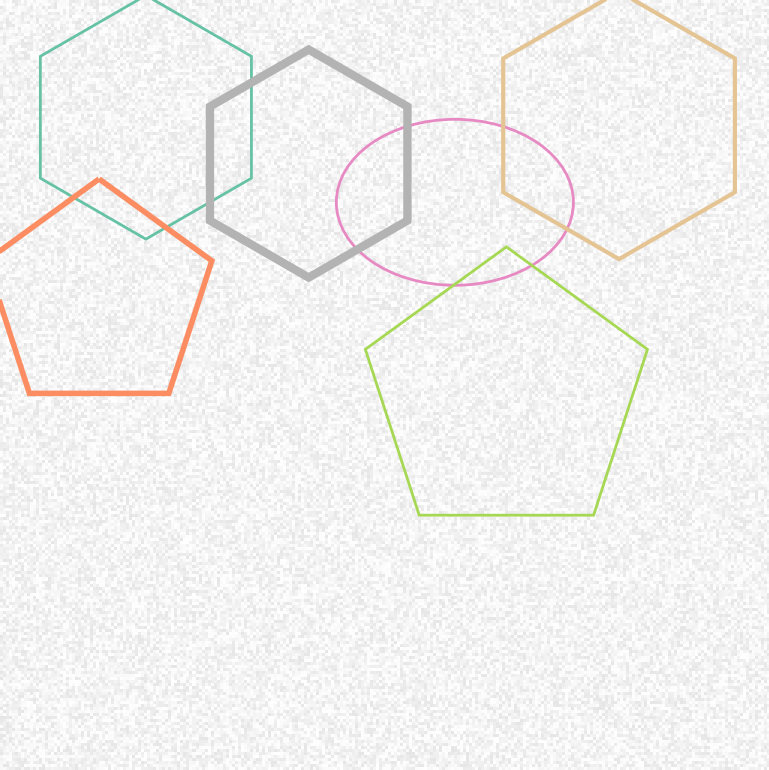[{"shape": "hexagon", "thickness": 1, "radius": 0.79, "center": [0.189, 0.848]}, {"shape": "pentagon", "thickness": 2, "radius": 0.77, "center": [0.129, 0.614]}, {"shape": "oval", "thickness": 1, "radius": 0.77, "center": [0.591, 0.737]}, {"shape": "pentagon", "thickness": 1, "radius": 0.96, "center": [0.658, 0.487]}, {"shape": "hexagon", "thickness": 1.5, "radius": 0.87, "center": [0.804, 0.837]}, {"shape": "hexagon", "thickness": 3, "radius": 0.74, "center": [0.401, 0.788]}]